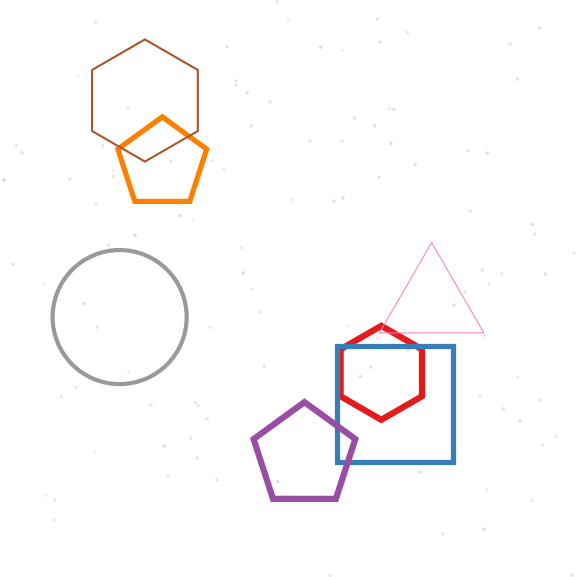[{"shape": "hexagon", "thickness": 3, "radius": 0.41, "center": [0.66, 0.354]}, {"shape": "square", "thickness": 2.5, "radius": 0.5, "center": [0.684, 0.3]}, {"shape": "pentagon", "thickness": 3, "radius": 0.46, "center": [0.527, 0.21]}, {"shape": "pentagon", "thickness": 2.5, "radius": 0.4, "center": [0.281, 0.716]}, {"shape": "hexagon", "thickness": 1, "radius": 0.53, "center": [0.251, 0.825]}, {"shape": "triangle", "thickness": 0.5, "radius": 0.52, "center": [0.747, 0.475]}, {"shape": "circle", "thickness": 2, "radius": 0.58, "center": [0.207, 0.45]}]